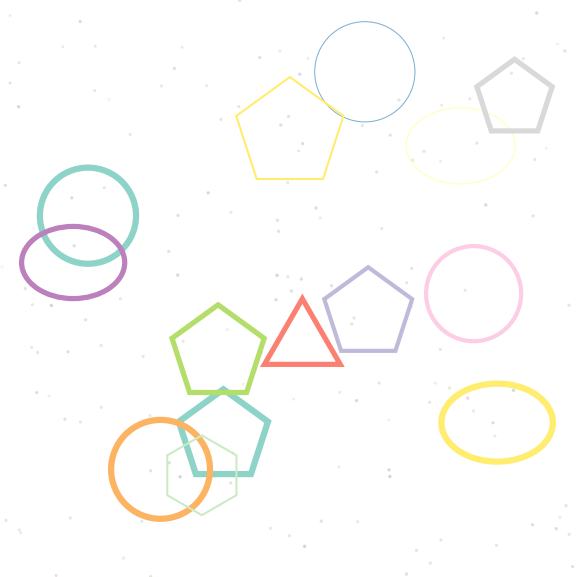[{"shape": "pentagon", "thickness": 3, "radius": 0.41, "center": [0.387, 0.244]}, {"shape": "circle", "thickness": 3, "radius": 0.42, "center": [0.152, 0.626]}, {"shape": "oval", "thickness": 0.5, "radius": 0.47, "center": [0.798, 0.747]}, {"shape": "pentagon", "thickness": 2, "radius": 0.4, "center": [0.638, 0.456]}, {"shape": "triangle", "thickness": 2.5, "radius": 0.38, "center": [0.524, 0.406]}, {"shape": "circle", "thickness": 0.5, "radius": 0.43, "center": [0.632, 0.875]}, {"shape": "circle", "thickness": 3, "radius": 0.43, "center": [0.278, 0.186]}, {"shape": "pentagon", "thickness": 2.5, "radius": 0.42, "center": [0.378, 0.387]}, {"shape": "circle", "thickness": 2, "radius": 0.41, "center": [0.82, 0.491]}, {"shape": "pentagon", "thickness": 2.5, "radius": 0.34, "center": [0.891, 0.828]}, {"shape": "oval", "thickness": 2.5, "radius": 0.45, "center": [0.127, 0.545]}, {"shape": "hexagon", "thickness": 1, "radius": 0.35, "center": [0.35, 0.176]}, {"shape": "pentagon", "thickness": 1, "radius": 0.49, "center": [0.502, 0.768]}, {"shape": "oval", "thickness": 3, "radius": 0.48, "center": [0.861, 0.267]}]